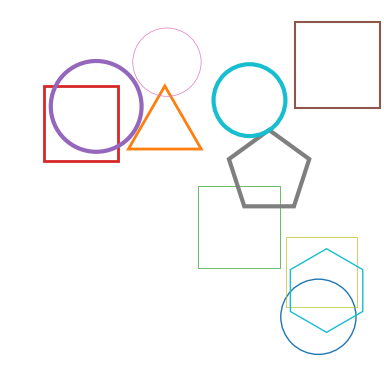[{"shape": "circle", "thickness": 1, "radius": 0.49, "center": [0.827, 0.177]}, {"shape": "triangle", "thickness": 2, "radius": 0.55, "center": [0.428, 0.667]}, {"shape": "square", "thickness": 0.5, "radius": 0.53, "center": [0.621, 0.41]}, {"shape": "square", "thickness": 2, "radius": 0.48, "center": [0.21, 0.68]}, {"shape": "circle", "thickness": 3, "radius": 0.59, "center": [0.25, 0.724]}, {"shape": "square", "thickness": 1.5, "radius": 0.56, "center": [0.877, 0.832]}, {"shape": "circle", "thickness": 0.5, "radius": 0.44, "center": [0.434, 0.839]}, {"shape": "pentagon", "thickness": 3, "radius": 0.55, "center": [0.699, 0.553]}, {"shape": "square", "thickness": 0.5, "radius": 0.46, "center": [0.836, 0.293]}, {"shape": "circle", "thickness": 3, "radius": 0.47, "center": [0.648, 0.74]}, {"shape": "hexagon", "thickness": 1, "radius": 0.54, "center": [0.848, 0.245]}]